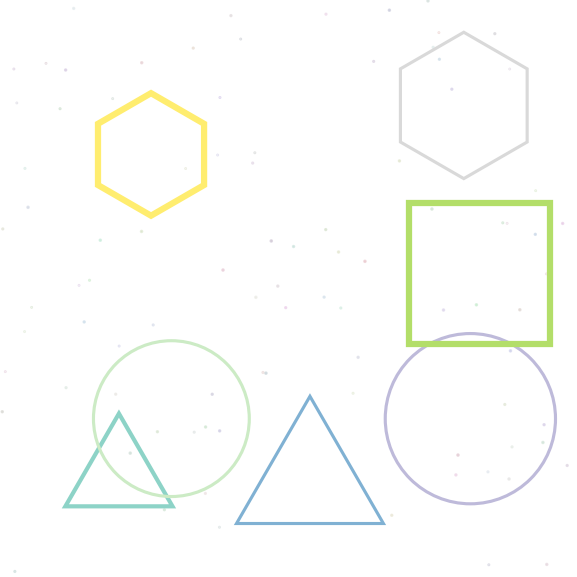[{"shape": "triangle", "thickness": 2, "radius": 0.54, "center": [0.206, 0.176]}, {"shape": "circle", "thickness": 1.5, "radius": 0.74, "center": [0.815, 0.274]}, {"shape": "triangle", "thickness": 1.5, "radius": 0.73, "center": [0.537, 0.166]}, {"shape": "square", "thickness": 3, "radius": 0.61, "center": [0.831, 0.526]}, {"shape": "hexagon", "thickness": 1.5, "radius": 0.63, "center": [0.803, 0.817]}, {"shape": "circle", "thickness": 1.5, "radius": 0.67, "center": [0.297, 0.274]}, {"shape": "hexagon", "thickness": 3, "radius": 0.53, "center": [0.262, 0.732]}]